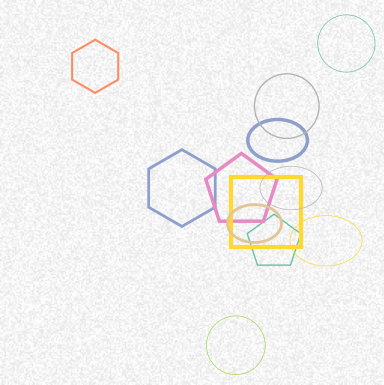[{"shape": "circle", "thickness": 0.5, "radius": 0.37, "center": [0.9, 0.887]}, {"shape": "pentagon", "thickness": 1, "radius": 0.37, "center": [0.712, 0.37]}, {"shape": "hexagon", "thickness": 1.5, "radius": 0.35, "center": [0.247, 0.828]}, {"shape": "hexagon", "thickness": 2, "radius": 0.5, "center": [0.473, 0.512]}, {"shape": "oval", "thickness": 2.5, "radius": 0.39, "center": [0.721, 0.635]}, {"shape": "pentagon", "thickness": 2.5, "radius": 0.49, "center": [0.627, 0.504]}, {"shape": "circle", "thickness": 0.5, "radius": 0.38, "center": [0.613, 0.103]}, {"shape": "square", "thickness": 3, "radius": 0.46, "center": [0.691, 0.449]}, {"shape": "oval", "thickness": 0.5, "radius": 0.47, "center": [0.847, 0.375]}, {"shape": "oval", "thickness": 2, "radius": 0.35, "center": [0.661, 0.42]}, {"shape": "oval", "thickness": 0.5, "radius": 0.4, "center": [0.756, 0.512]}, {"shape": "circle", "thickness": 1, "radius": 0.42, "center": [0.745, 0.724]}]